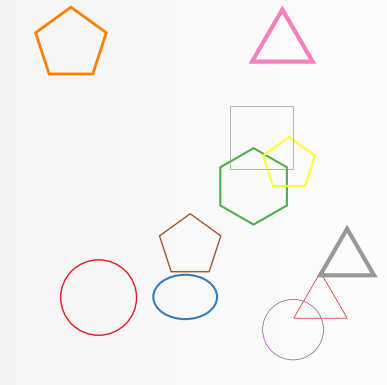[{"shape": "triangle", "thickness": 0.5, "radius": 0.4, "center": [0.827, 0.213]}, {"shape": "circle", "thickness": 1, "radius": 0.49, "center": [0.255, 0.227]}, {"shape": "oval", "thickness": 1.5, "radius": 0.41, "center": [0.478, 0.229]}, {"shape": "hexagon", "thickness": 1.5, "radius": 0.5, "center": [0.654, 0.516]}, {"shape": "circle", "thickness": 0.5, "radius": 0.39, "center": [0.756, 0.144]}, {"shape": "pentagon", "thickness": 2, "radius": 0.48, "center": [0.183, 0.885]}, {"shape": "pentagon", "thickness": 1.5, "radius": 0.35, "center": [0.746, 0.574]}, {"shape": "pentagon", "thickness": 1, "radius": 0.42, "center": [0.491, 0.362]}, {"shape": "triangle", "thickness": 3, "radius": 0.45, "center": [0.729, 0.885]}, {"shape": "triangle", "thickness": 3, "radius": 0.4, "center": [0.896, 0.325]}, {"shape": "square", "thickness": 0.5, "radius": 0.41, "center": [0.675, 0.642]}]